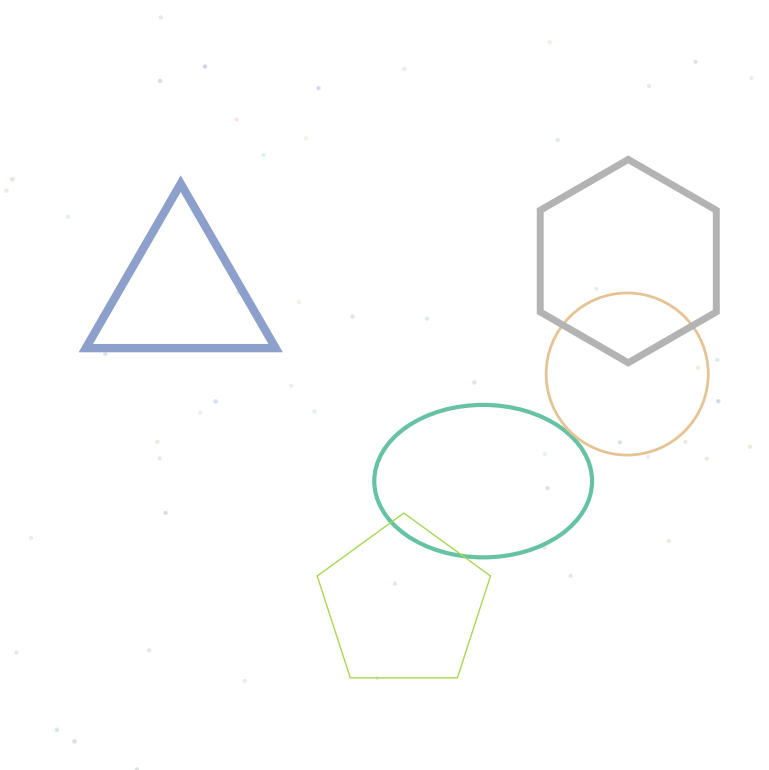[{"shape": "oval", "thickness": 1.5, "radius": 0.71, "center": [0.628, 0.375]}, {"shape": "triangle", "thickness": 3, "radius": 0.71, "center": [0.235, 0.619]}, {"shape": "pentagon", "thickness": 0.5, "radius": 0.59, "center": [0.524, 0.215]}, {"shape": "circle", "thickness": 1, "radius": 0.53, "center": [0.815, 0.514]}, {"shape": "hexagon", "thickness": 2.5, "radius": 0.66, "center": [0.816, 0.661]}]